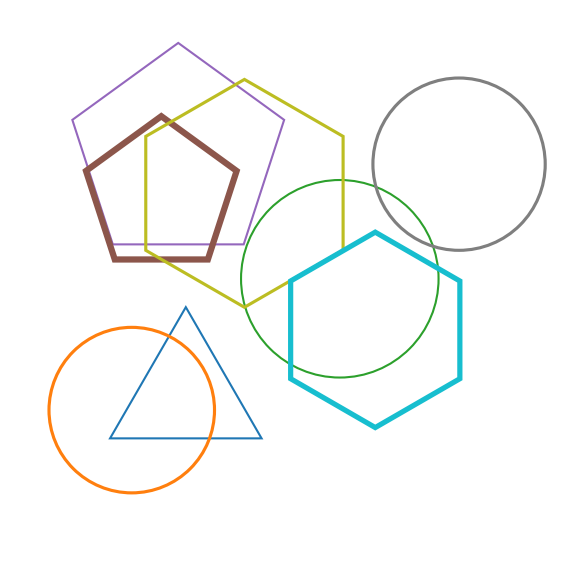[{"shape": "triangle", "thickness": 1, "radius": 0.76, "center": [0.322, 0.316]}, {"shape": "circle", "thickness": 1.5, "radius": 0.72, "center": [0.228, 0.289]}, {"shape": "circle", "thickness": 1, "radius": 0.86, "center": [0.588, 0.516]}, {"shape": "pentagon", "thickness": 1, "radius": 0.96, "center": [0.309, 0.732]}, {"shape": "pentagon", "thickness": 3, "radius": 0.69, "center": [0.279, 0.661]}, {"shape": "circle", "thickness": 1.5, "radius": 0.75, "center": [0.795, 0.715]}, {"shape": "hexagon", "thickness": 1.5, "radius": 0.99, "center": [0.423, 0.664]}, {"shape": "hexagon", "thickness": 2.5, "radius": 0.85, "center": [0.65, 0.428]}]